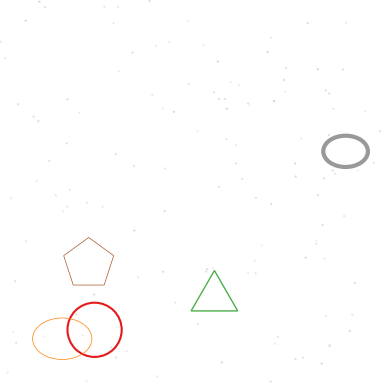[{"shape": "circle", "thickness": 1.5, "radius": 0.35, "center": [0.246, 0.143]}, {"shape": "triangle", "thickness": 1, "radius": 0.35, "center": [0.557, 0.227]}, {"shape": "oval", "thickness": 0.5, "radius": 0.39, "center": [0.162, 0.12]}, {"shape": "pentagon", "thickness": 0.5, "radius": 0.34, "center": [0.23, 0.315]}, {"shape": "oval", "thickness": 3, "radius": 0.29, "center": [0.898, 0.607]}]